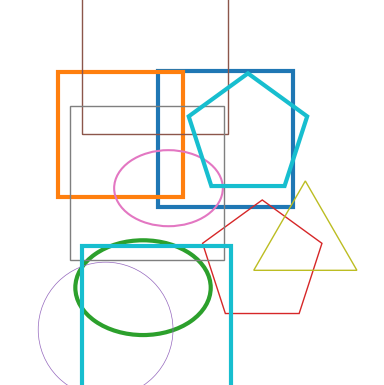[{"shape": "square", "thickness": 3, "radius": 0.88, "center": [0.586, 0.639]}, {"shape": "square", "thickness": 3, "radius": 0.81, "center": [0.313, 0.65]}, {"shape": "oval", "thickness": 3, "radius": 0.88, "center": [0.371, 0.253]}, {"shape": "pentagon", "thickness": 1, "radius": 0.82, "center": [0.681, 0.318]}, {"shape": "circle", "thickness": 0.5, "radius": 0.88, "center": [0.274, 0.144]}, {"shape": "square", "thickness": 1, "radius": 0.95, "center": [0.403, 0.842]}, {"shape": "oval", "thickness": 1.5, "radius": 0.71, "center": [0.438, 0.511]}, {"shape": "square", "thickness": 1, "radius": 1.0, "center": [0.381, 0.526]}, {"shape": "triangle", "thickness": 1, "radius": 0.77, "center": [0.793, 0.375]}, {"shape": "square", "thickness": 3, "radius": 0.97, "center": [0.407, 0.168]}, {"shape": "pentagon", "thickness": 3, "radius": 0.81, "center": [0.644, 0.648]}]